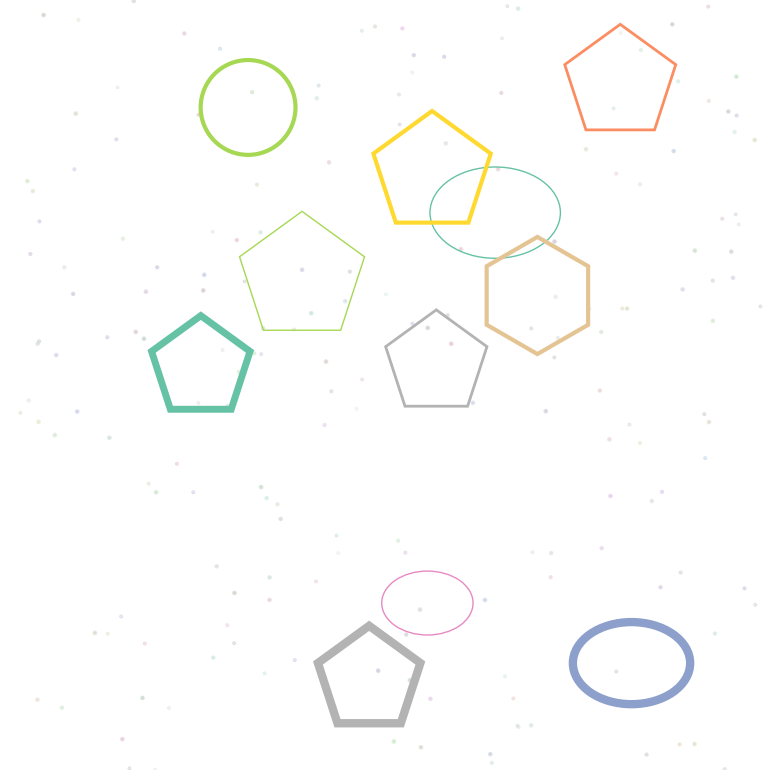[{"shape": "pentagon", "thickness": 2.5, "radius": 0.34, "center": [0.261, 0.523]}, {"shape": "oval", "thickness": 0.5, "radius": 0.42, "center": [0.643, 0.724]}, {"shape": "pentagon", "thickness": 1, "radius": 0.38, "center": [0.806, 0.893]}, {"shape": "oval", "thickness": 3, "radius": 0.38, "center": [0.82, 0.139]}, {"shape": "oval", "thickness": 0.5, "radius": 0.3, "center": [0.555, 0.217]}, {"shape": "circle", "thickness": 1.5, "radius": 0.31, "center": [0.322, 0.86]}, {"shape": "pentagon", "thickness": 0.5, "radius": 0.43, "center": [0.392, 0.64]}, {"shape": "pentagon", "thickness": 1.5, "radius": 0.4, "center": [0.561, 0.776]}, {"shape": "hexagon", "thickness": 1.5, "radius": 0.38, "center": [0.698, 0.616]}, {"shape": "pentagon", "thickness": 3, "radius": 0.35, "center": [0.479, 0.117]}, {"shape": "pentagon", "thickness": 1, "radius": 0.35, "center": [0.567, 0.528]}]